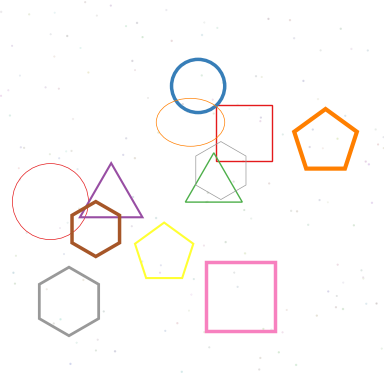[{"shape": "circle", "thickness": 0.5, "radius": 0.49, "center": [0.131, 0.476]}, {"shape": "square", "thickness": 1, "radius": 0.37, "center": [0.633, 0.654]}, {"shape": "circle", "thickness": 2.5, "radius": 0.35, "center": [0.515, 0.777]}, {"shape": "triangle", "thickness": 1, "radius": 0.43, "center": [0.555, 0.518]}, {"shape": "triangle", "thickness": 1.5, "radius": 0.47, "center": [0.289, 0.483]}, {"shape": "pentagon", "thickness": 3, "radius": 0.43, "center": [0.846, 0.631]}, {"shape": "oval", "thickness": 0.5, "radius": 0.44, "center": [0.495, 0.682]}, {"shape": "pentagon", "thickness": 1.5, "radius": 0.4, "center": [0.426, 0.342]}, {"shape": "hexagon", "thickness": 2.5, "radius": 0.36, "center": [0.249, 0.405]}, {"shape": "square", "thickness": 2.5, "radius": 0.45, "center": [0.626, 0.23]}, {"shape": "hexagon", "thickness": 0.5, "radius": 0.38, "center": [0.574, 0.557]}, {"shape": "hexagon", "thickness": 2, "radius": 0.44, "center": [0.179, 0.217]}]